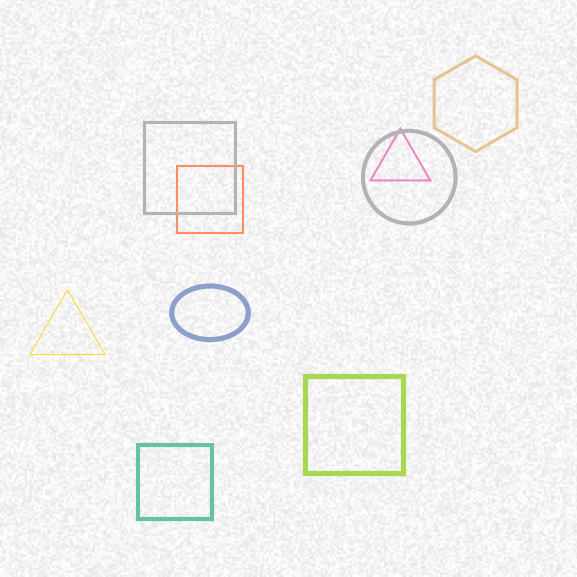[{"shape": "square", "thickness": 2, "radius": 0.32, "center": [0.303, 0.164]}, {"shape": "square", "thickness": 1, "radius": 0.29, "center": [0.363, 0.654]}, {"shape": "oval", "thickness": 2.5, "radius": 0.33, "center": [0.364, 0.457]}, {"shape": "triangle", "thickness": 1, "radius": 0.3, "center": [0.693, 0.717]}, {"shape": "square", "thickness": 2.5, "radius": 0.42, "center": [0.613, 0.264]}, {"shape": "triangle", "thickness": 0.5, "radius": 0.38, "center": [0.117, 0.423]}, {"shape": "hexagon", "thickness": 1.5, "radius": 0.41, "center": [0.824, 0.82]}, {"shape": "circle", "thickness": 2, "radius": 0.4, "center": [0.709, 0.692]}, {"shape": "square", "thickness": 1.5, "radius": 0.39, "center": [0.328, 0.709]}]